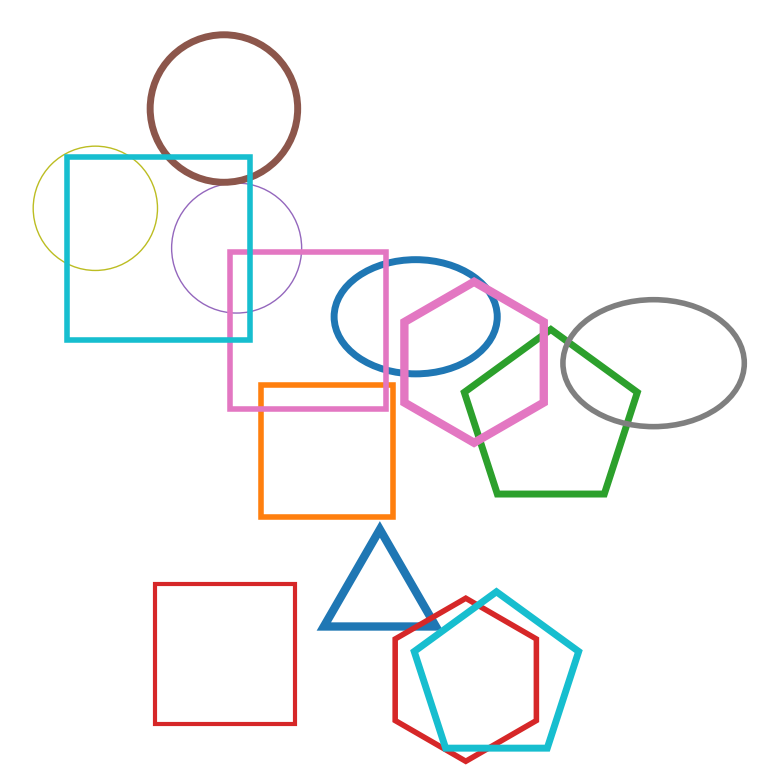[{"shape": "oval", "thickness": 2.5, "radius": 0.53, "center": [0.54, 0.589]}, {"shape": "triangle", "thickness": 3, "radius": 0.42, "center": [0.493, 0.228]}, {"shape": "square", "thickness": 2, "radius": 0.43, "center": [0.425, 0.414]}, {"shape": "pentagon", "thickness": 2.5, "radius": 0.59, "center": [0.715, 0.454]}, {"shape": "hexagon", "thickness": 2, "radius": 0.53, "center": [0.605, 0.117]}, {"shape": "square", "thickness": 1.5, "radius": 0.46, "center": [0.292, 0.151]}, {"shape": "circle", "thickness": 0.5, "radius": 0.42, "center": [0.307, 0.678]}, {"shape": "circle", "thickness": 2.5, "radius": 0.48, "center": [0.291, 0.859]}, {"shape": "hexagon", "thickness": 3, "radius": 0.52, "center": [0.616, 0.529]}, {"shape": "square", "thickness": 2, "radius": 0.51, "center": [0.4, 0.571]}, {"shape": "oval", "thickness": 2, "radius": 0.59, "center": [0.849, 0.528]}, {"shape": "circle", "thickness": 0.5, "radius": 0.4, "center": [0.124, 0.729]}, {"shape": "square", "thickness": 2, "radius": 0.59, "center": [0.206, 0.677]}, {"shape": "pentagon", "thickness": 2.5, "radius": 0.56, "center": [0.645, 0.119]}]